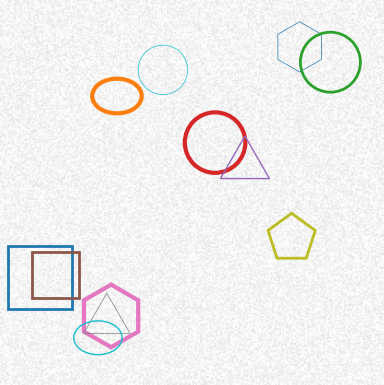[{"shape": "hexagon", "thickness": 0.5, "radius": 0.33, "center": [0.778, 0.878]}, {"shape": "square", "thickness": 2, "radius": 0.42, "center": [0.104, 0.279]}, {"shape": "oval", "thickness": 3, "radius": 0.32, "center": [0.304, 0.751]}, {"shape": "circle", "thickness": 2, "radius": 0.39, "center": [0.858, 0.838]}, {"shape": "circle", "thickness": 3, "radius": 0.39, "center": [0.559, 0.63]}, {"shape": "triangle", "thickness": 1, "radius": 0.37, "center": [0.636, 0.573]}, {"shape": "square", "thickness": 2, "radius": 0.3, "center": [0.144, 0.286]}, {"shape": "hexagon", "thickness": 3, "radius": 0.41, "center": [0.288, 0.179]}, {"shape": "triangle", "thickness": 0.5, "radius": 0.35, "center": [0.277, 0.169]}, {"shape": "pentagon", "thickness": 2, "radius": 0.32, "center": [0.757, 0.381]}, {"shape": "circle", "thickness": 0.5, "radius": 0.32, "center": [0.423, 0.819]}, {"shape": "oval", "thickness": 1, "radius": 0.31, "center": [0.254, 0.123]}]